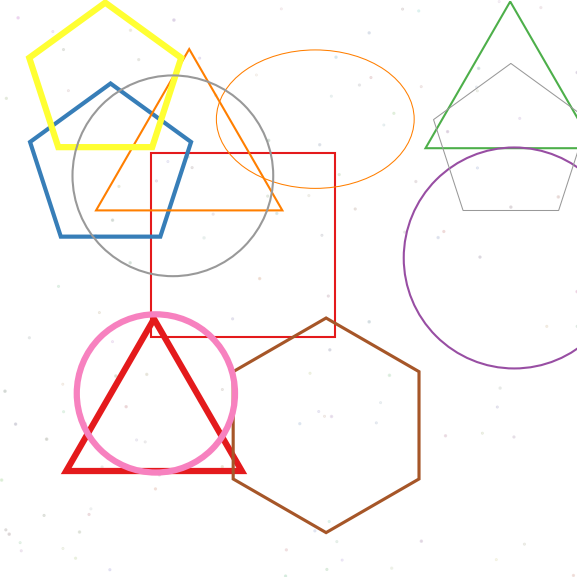[{"shape": "square", "thickness": 1, "radius": 0.79, "center": [0.421, 0.575]}, {"shape": "triangle", "thickness": 3, "radius": 0.88, "center": [0.267, 0.271]}, {"shape": "pentagon", "thickness": 2, "radius": 0.73, "center": [0.191, 0.708]}, {"shape": "triangle", "thickness": 1, "radius": 0.85, "center": [0.883, 0.827]}, {"shape": "circle", "thickness": 1, "radius": 0.96, "center": [0.89, 0.552]}, {"shape": "oval", "thickness": 0.5, "radius": 0.86, "center": [0.546, 0.793]}, {"shape": "triangle", "thickness": 1, "radius": 0.93, "center": [0.328, 0.728]}, {"shape": "pentagon", "thickness": 3, "radius": 0.69, "center": [0.182, 0.856]}, {"shape": "hexagon", "thickness": 1.5, "radius": 0.93, "center": [0.565, 0.263]}, {"shape": "circle", "thickness": 3, "radius": 0.68, "center": [0.27, 0.318]}, {"shape": "circle", "thickness": 1, "radius": 0.87, "center": [0.299, 0.695]}, {"shape": "pentagon", "thickness": 0.5, "radius": 0.7, "center": [0.885, 0.749]}]